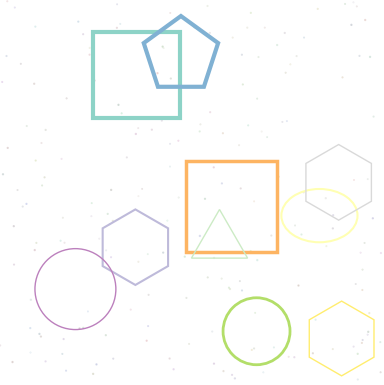[{"shape": "square", "thickness": 3, "radius": 0.56, "center": [0.355, 0.805]}, {"shape": "oval", "thickness": 1.5, "radius": 0.49, "center": [0.83, 0.44]}, {"shape": "hexagon", "thickness": 1.5, "radius": 0.49, "center": [0.352, 0.358]}, {"shape": "pentagon", "thickness": 3, "radius": 0.51, "center": [0.47, 0.857]}, {"shape": "square", "thickness": 2.5, "radius": 0.59, "center": [0.602, 0.463]}, {"shape": "circle", "thickness": 2, "radius": 0.43, "center": [0.666, 0.14]}, {"shape": "hexagon", "thickness": 1, "radius": 0.49, "center": [0.88, 0.526]}, {"shape": "circle", "thickness": 1, "radius": 0.53, "center": [0.196, 0.249]}, {"shape": "triangle", "thickness": 1, "radius": 0.42, "center": [0.57, 0.372]}, {"shape": "hexagon", "thickness": 1, "radius": 0.49, "center": [0.887, 0.121]}]